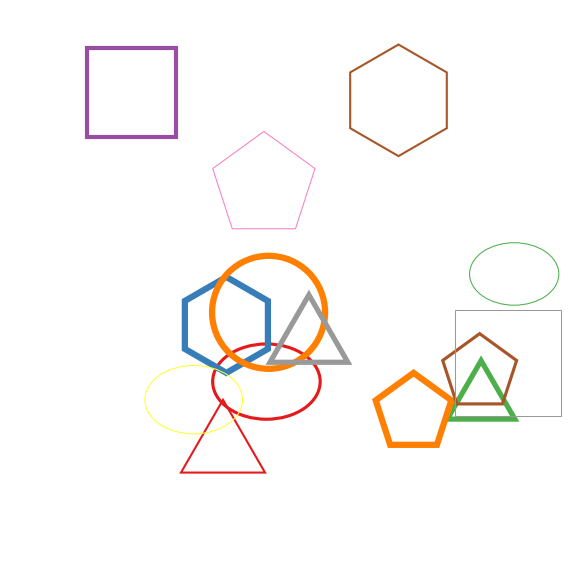[{"shape": "triangle", "thickness": 1, "radius": 0.42, "center": [0.386, 0.223]}, {"shape": "oval", "thickness": 1.5, "radius": 0.47, "center": [0.461, 0.338]}, {"shape": "hexagon", "thickness": 3, "radius": 0.42, "center": [0.392, 0.437]}, {"shape": "oval", "thickness": 0.5, "radius": 0.39, "center": [0.89, 0.525]}, {"shape": "triangle", "thickness": 2.5, "radius": 0.34, "center": [0.833, 0.307]}, {"shape": "square", "thickness": 2, "radius": 0.39, "center": [0.228, 0.839]}, {"shape": "circle", "thickness": 3, "radius": 0.49, "center": [0.465, 0.458]}, {"shape": "pentagon", "thickness": 3, "radius": 0.34, "center": [0.716, 0.285]}, {"shape": "oval", "thickness": 0.5, "radius": 0.42, "center": [0.335, 0.307]}, {"shape": "pentagon", "thickness": 1.5, "radius": 0.34, "center": [0.831, 0.354]}, {"shape": "hexagon", "thickness": 1, "radius": 0.48, "center": [0.69, 0.825]}, {"shape": "pentagon", "thickness": 0.5, "radius": 0.47, "center": [0.457, 0.678]}, {"shape": "square", "thickness": 0.5, "radius": 0.46, "center": [0.88, 0.371]}, {"shape": "triangle", "thickness": 2.5, "radius": 0.39, "center": [0.535, 0.411]}]